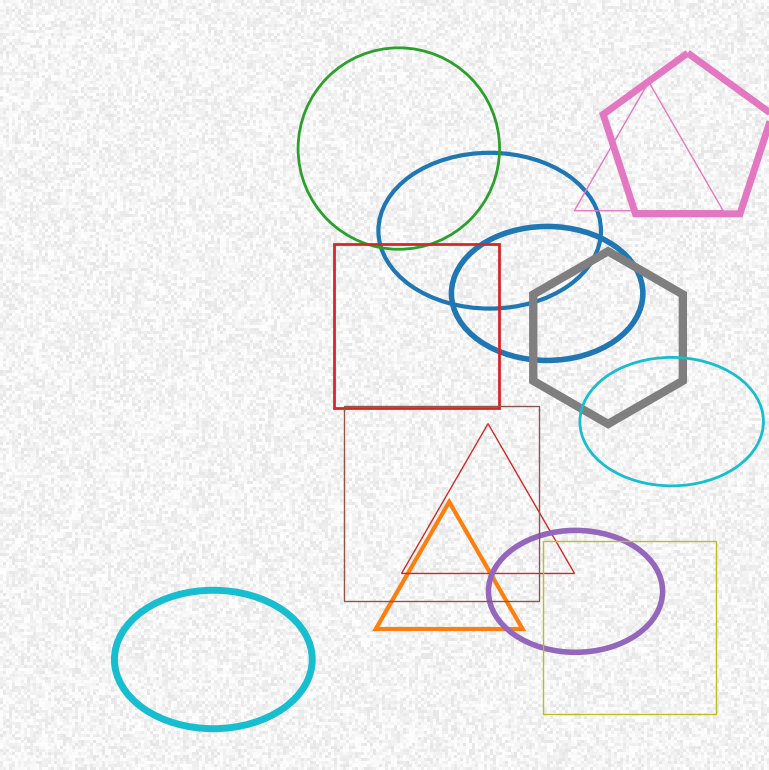[{"shape": "oval", "thickness": 1.5, "radius": 0.72, "center": [0.636, 0.7]}, {"shape": "oval", "thickness": 2, "radius": 0.62, "center": [0.711, 0.619]}, {"shape": "triangle", "thickness": 1.5, "radius": 0.55, "center": [0.583, 0.238]}, {"shape": "circle", "thickness": 1, "radius": 0.65, "center": [0.518, 0.807]}, {"shape": "triangle", "thickness": 0.5, "radius": 0.65, "center": [0.634, 0.32]}, {"shape": "square", "thickness": 1, "radius": 0.53, "center": [0.541, 0.577]}, {"shape": "oval", "thickness": 2, "radius": 0.57, "center": [0.747, 0.232]}, {"shape": "square", "thickness": 0.5, "radius": 0.63, "center": [0.574, 0.346]}, {"shape": "pentagon", "thickness": 2.5, "radius": 0.58, "center": [0.893, 0.816]}, {"shape": "triangle", "thickness": 0.5, "radius": 0.56, "center": [0.843, 0.782]}, {"shape": "hexagon", "thickness": 3, "radius": 0.56, "center": [0.79, 0.562]}, {"shape": "square", "thickness": 0.5, "radius": 0.56, "center": [0.817, 0.185]}, {"shape": "oval", "thickness": 1, "radius": 0.6, "center": [0.872, 0.452]}, {"shape": "oval", "thickness": 2.5, "radius": 0.64, "center": [0.277, 0.144]}]